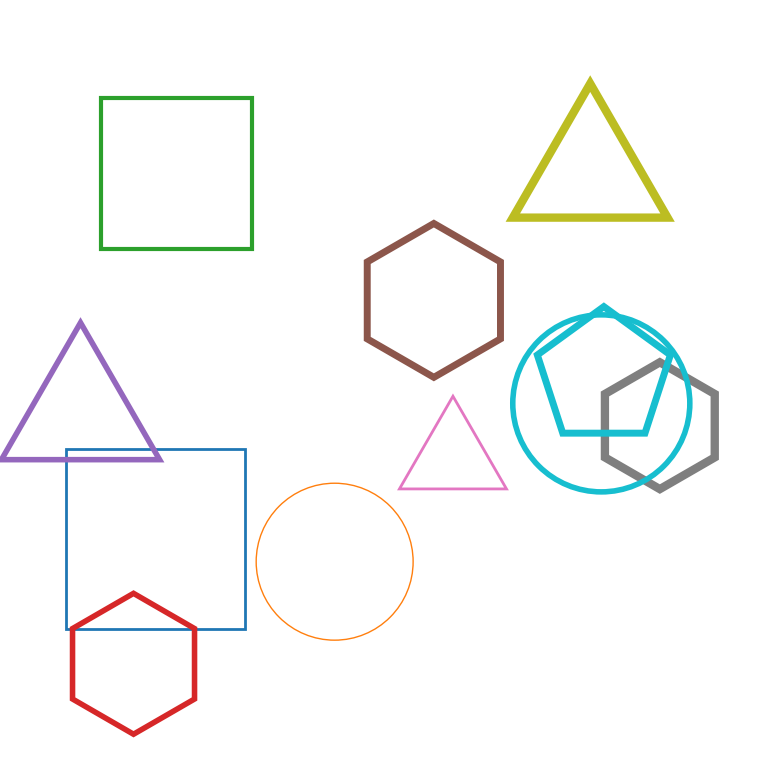[{"shape": "square", "thickness": 1, "radius": 0.58, "center": [0.202, 0.3]}, {"shape": "circle", "thickness": 0.5, "radius": 0.51, "center": [0.435, 0.271]}, {"shape": "square", "thickness": 1.5, "radius": 0.49, "center": [0.229, 0.775]}, {"shape": "hexagon", "thickness": 2, "radius": 0.46, "center": [0.173, 0.138]}, {"shape": "triangle", "thickness": 2, "radius": 0.59, "center": [0.105, 0.462]}, {"shape": "hexagon", "thickness": 2.5, "radius": 0.5, "center": [0.563, 0.61]}, {"shape": "triangle", "thickness": 1, "radius": 0.4, "center": [0.588, 0.405]}, {"shape": "hexagon", "thickness": 3, "radius": 0.41, "center": [0.857, 0.447]}, {"shape": "triangle", "thickness": 3, "radius": 0.58, "center": [0.767, 0.775]}, {"shape": "pentagon", "thickness": 2.5, "radius": 0.45, "center": [0.784, 0.511]}, {"shape": "circle", "thickness": 2, "radius": 0.57, "center": [0.781, 0.476]}]